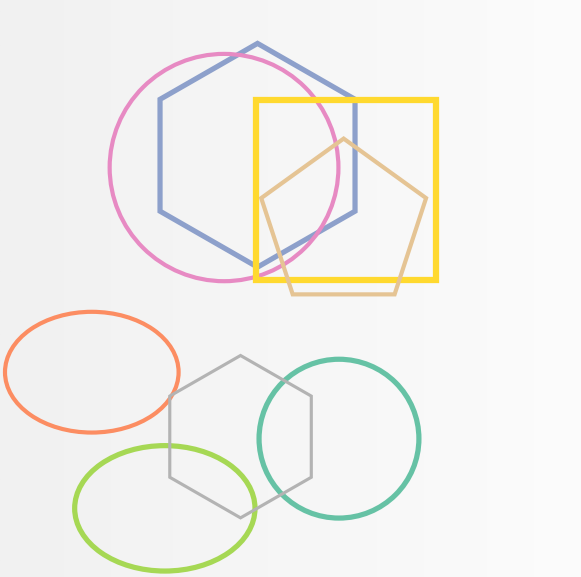[{"shape": "circle", "thickness": 2.5, "radius": 0.69, "center": [0.583, 0.24]}, {"shape": "oval", "thickness": 2, "radius": 0.75, "center": [0.158, 0.355]}, {"shape": "hexagon", "thickness": 2.5, "radius": 0.97, "center": [0.443, 0.73]}, {"shape": "circle", "thickness": 2, "radius": 0.98, "center": [0.385, 0.709]}, {"shape": "oval", "thickness": 2.5, "radius": 0.78, "center": [0.284, 0.119]}, {"shape": "square", "thickness": 3, "radius": 0.78, "center": [0.595, 0.67]}, {"shape": "pentagon", "thickness": 2, "radius": 0.75, "center": [0.591, 0.61]}, {"shape": "hexagon", "thickness": 1.5, "radius": 0.7, "center": [0.414, 0.243]}]